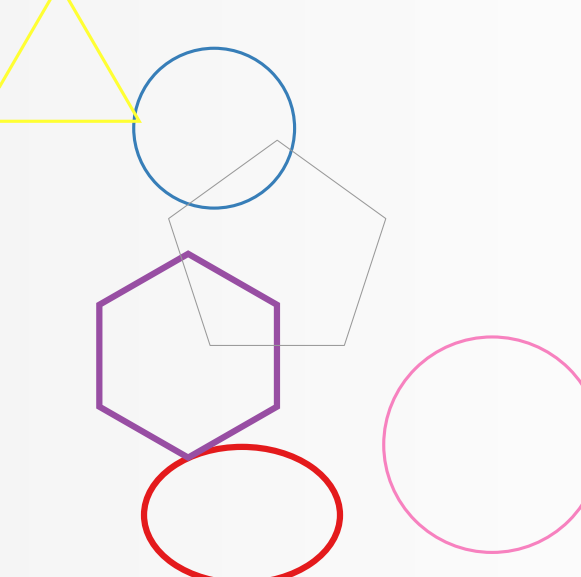[{"shape": "oval", "thickness": 3, "radius": 0.84, "center": [0.416, 0.107]}, {"shape": "circle", "thickness": 1.5, "radius": 0.69, "center": [0.368, 0.777]}, {"shape": "hexagon", "thickness": 3, "radius": 0.88, "center": [0.324, 0.383]}, {"shape": "triangle", "thickness": 1.5, "radius": 0.79, "center": [0.102, 0.868]}, {"shape": "circle", "thickness": 1.5, "radius": 0.93, "center": [0.847, 0.229]}, {"shape": "pentagon", "thickness": 0.5, "radius": 0.98, "center": [0.477, 0.56]}]